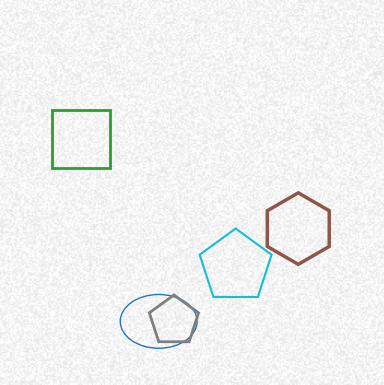[{"shape": "oval", "thickness": 1, "radius": 0.5, "center": [0.412, 0.165]}, {"shape": "square", "thickness": 2, "radius": 0.37, "center": [0.21, 0.639]}, {"shape": "hexagon", "thickness": 2.5, "radius": 0.46, "center": [0.775, 0.406]}, {"shape": "pentagon", "thickness": 2, "radius": 0.34, "center": [0.452, 0.167]}, {"shape": "pentagon", "thickness": 1.5, "radius": 0.49, "center": [0.612, 0.308]}]